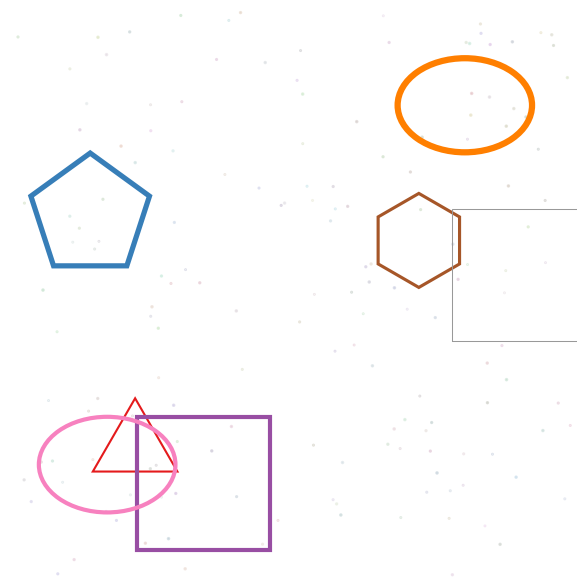[{"shape": "triangle", "thickness": 1, "radius": 0.42, "center": [0.234, 0.225]}, {"shape": "pentagon", "thickness": 2.5, "radius": 0.54, "center": [0.156, 0.626]}, {"shape": "square", "thickness": 2, "radius": 0.58, "center": [0.352, 0.162]}, {"shape": "oval", "thickness": 3, "radius": 0.58, "center": [0.805, 0.817]}, {"shape": "hexagon", "thickness": 1.5, "radius": 0.41, "center": [0.725, 0.583]}, {"shape": "oval", "thickness": 2, "radius": 0.59, "center": [0.186, 0.195]}, {"shape": "square", "thickness": 0.5, "radius": 0.57, "center": [0.896, 0.523]}]